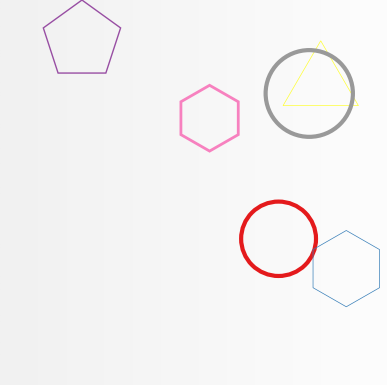[{"shape": "circle", "thickness": 3, "radius": 0.48, "center": [0.719, 0.38]}, {"shape": "hexagon", "thickness": 0.5, "radius": 0.5, "center": [0.894, 0.302]}, {"shape": "pentagon", "thickness": 1, "radius": 0.52, "center": [0.212, 0.895]}, {"shape": "triangle", "thickness": 0.5, "radius": 0.56, "center": [0.828, 0.782]}, {"shape": "hexagon", "thickness": 2, "radius": 0.43, "center": [0.541, 0.693]}, {"shape": "circle", "thickness": 3, "radius": 0.56, "center": [0.798, 0.757]}]